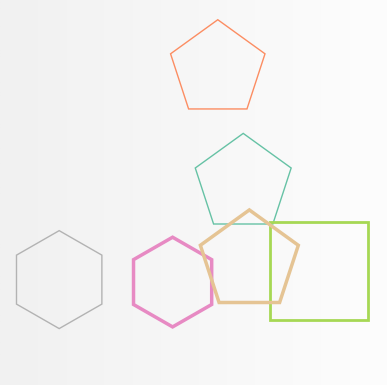[{"shape": "pentagon", "thickness": 1, "radius": 0.65, "center": [0.628, 0.523]}, {"shape": "pentagon", "thickness": 1, "radius": 0.64, "center": [0.562, 0.821]}, {"shape": "hexagon", "thickness": 2.5, "radius": 0.58, "center": [0.445, 0.267]}, {"shape": "square", "thickness": 2, "radius": 0.64, "center": [0.823, 0.296]}, {"shape": "pentagon", "thickness": 2.5, "radius": 0.66, "center": [0.643, 0.322]}, {"shape": "hexagon", "thickness": 1, "radius": 0.64, "center": [0.153, 0.274]}]